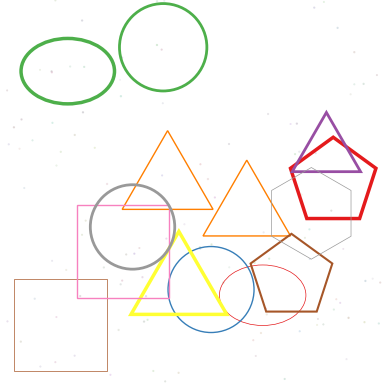[{"shape": "oval", "thickness": 0.5, "radius": 0.56, "center": [0.682, 0.233]}, {"shape": "pentagon", "thickness": 2.5, "radius": 0.58, "center": [0.865, 0.527]}, {"shape": "circle", "thickness": 1, "radius": 0.56, "center": [0.548, 0.248]}, {"shape": "oval", "thickness": 2.5, "radius": 0.61, "center": [0.176, 0.815]}, {"shape": "circle", "thickness": 2, "radius": 0.57, "center": [0.424, 0.877]}, {"shape": "triangle", "thickness": 2, "radius": 0.51, "center": [0.848, 0.605]}, {"shape": "triangle", "thickness": 1, "radius": 0.68, "center": [0.435, 0.524]}, {"shape": "triangle", "thickness": 1, "radius": 0.66, "center": [0.641, 0.453]}, {"shape": "triangle", "thickness": 2.5, "radius": 0.72, "center": [0.465, 0.255]}, {"shape": "square", "thickness": 0.5, "radius": 0.6, "center": [0.157, 0.156]}, {"shape": "pentagon", "thickness": 1.5, "radius": 0.56, "center": [0.757, 0.281]}, {"shape": "square", "thickness": 1, "radius": 0.6, "center": [0.32, 0.347]}, {"shape": "circle", "thickness": 2, "radius": 0.55, "center": [0.344, 0.411]}, {"shape": "hexagon", "thickness": 0.5, "radius": 0.6, "center": [0.809, 0.446]}]